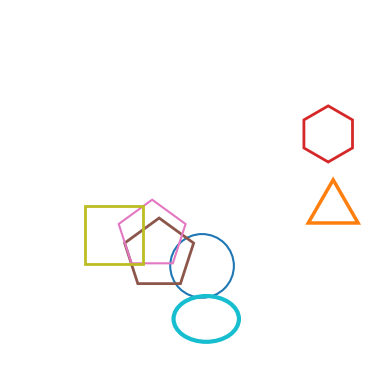[{"shape": "circle", "thickness": 1.5, "radius": 0.41, "center": [0.525, 0.309]}, {"shape": "triangle", "thickness": 2.5, "radius": 0.37, "center": [0.865, 0.458]}, {"shape": "hexagon", "thickness": 2, "radius": 0.36, "center": [0.852, 0.652]}, {"shape": "pentagon", "thickness": 2, "radius": 0.47, "center": [0.413, 0.34]}, {"shape": "pentagon", "thickness": 1.5, "radius": 0.46, "center": [0.395, 0.39]}, {"shape": "square", "thickness": 2, "radius": 0.37, "center": [0.297, 0.389]}, {"shape": "oval", "thickness": 3, "radius": 0.42, "center": [0.536, 0.172]}]